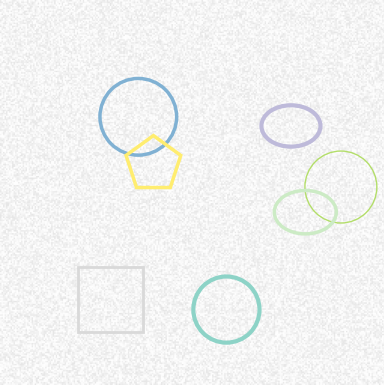[{"shape": "circle", "thickness": 3, "radius": 0.43, "center": [0.588, 0.196]}, {"shape": "oval", "thickness": 3, "radius": 0.38, "center": [0.756, 0.673]}, {"shape": "circle", "thickness": 2.5, "radius": 0.5, "center": [0.359, 0.697]}, {"shape": "circle", "thickness": 1, "radius": 0.47, "center": [0.885, 0.514]}, {"shape": "square", "thickness": 2, "radius": 0.42, "center": [0.287, 0.221]}, {"shape": "oval", "thickness": 2.5, "radius": 0.4, "center": [0.793, 0.449]}, {"shape": "pentagon", "thickness": 2.5, "radius": 0.37, "center": [0.398, 0.573]}]